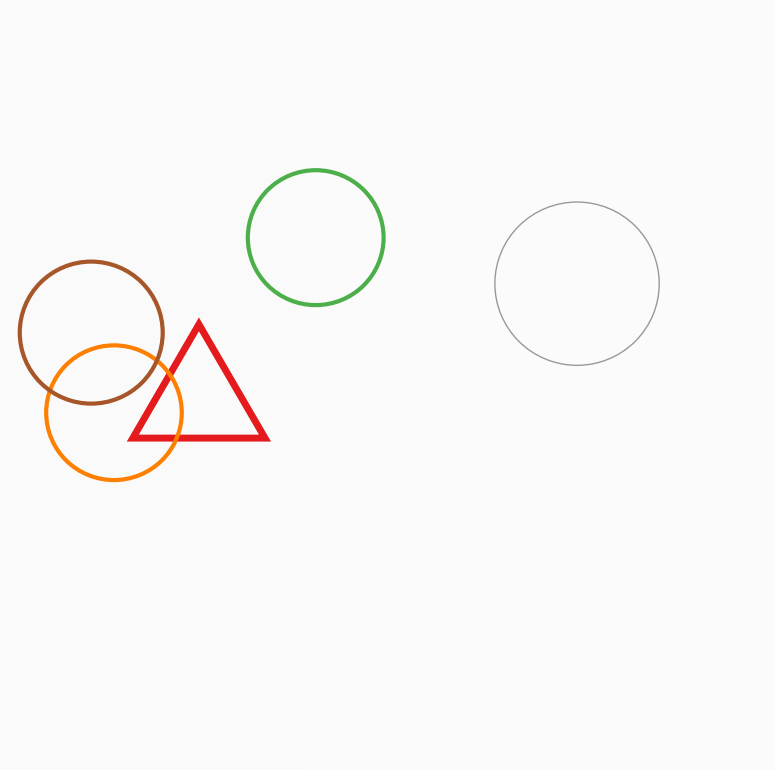[{"shape": "triangle", "thickness": 2.5, "radius": 0.49, "center": [0.257, 0.48]}, {"shape": "circle", "thickness": 1.5, "radius": 0.44, "center": [0.407, 0.691]}, {"shape": "circle", "thickness": 1.5, "radius": 0.44, "center": [0.147, 0.464]}, {"shape": "circle", "thickness": 1.5, "radius": 0.46, "center": [0.118, 0.568]}, {"shape": "circle", "thickness": 0.5, "radius": 0.53, "center": [0.745, 0.632]}]